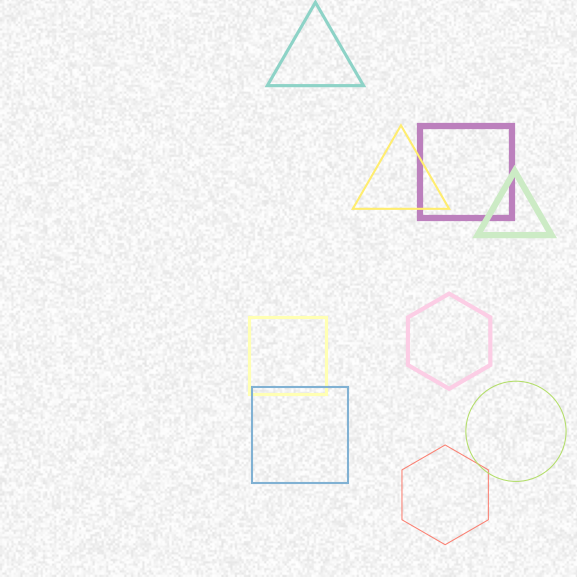[{"shape": "triangle", "thickness": 1.5, "radius": 0.48, "center": [0.546, 0.899]}, {"shape": "square", "thickness": 1.5, "radius": 0.33, "center": [0.498, 0.384]}, {"shape": "hexagon", "thickness": 0.5, "radius": 0.43, "center": [0.771, 0.142]}, {"shape": "square", "thickness": 1, "radius": 0.42, "center": [0.52, 0.246]}, {"shape": "circle", "thickness": 0.5, "radius": 0.43, "center": [0.893, 0.252]}, {"shape": "hexagon", "thickness": 2, "radius": 0.41, "center": [0.778, 0.408]}, {"shape": "square", "thickness": 3, "radius": 0.4, "center": [0.808, 0.702]}, {"shape": "triangle", "thickness": 3, "radius": 0.37, "center": [0.891, 0.629]}, {"shape": "triangle", "thickness": 1, "radius": 0.48, "center": [0.694, 0.686]}]